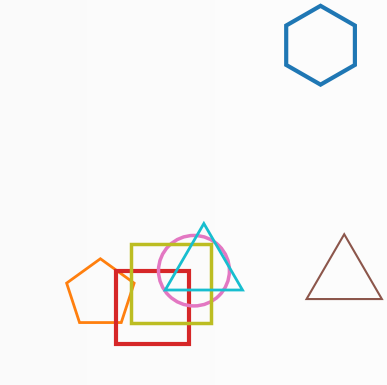[{"shape": "hexagon", "thickness": 3, "radius": 0.51, "center": [0.827, 0.883]}, {"shape": "pentagon", "thickness": 2, "radius": 0.46, "center": [0.259, 0.236]}, {"shape": "square", "thickness": 3, "radius": 0.47, "center": [0.393, 0.202]}, {"shape": "triangle", "thickness": 1.5, "radius": 0.56, "center": [0.888, 0.279]}, {"shape": "circle", "thickness": 2.5, "radius": 0.46, "center": [0.501, 0.297]}, {"shape": "square", "thickness": 2.5, "radius": 0.51, "center": [0.441, 0.264]}, {"shape": "triangle", "thickness": 2, "radius": 0.58, "center": [0.526, 0.304]}]